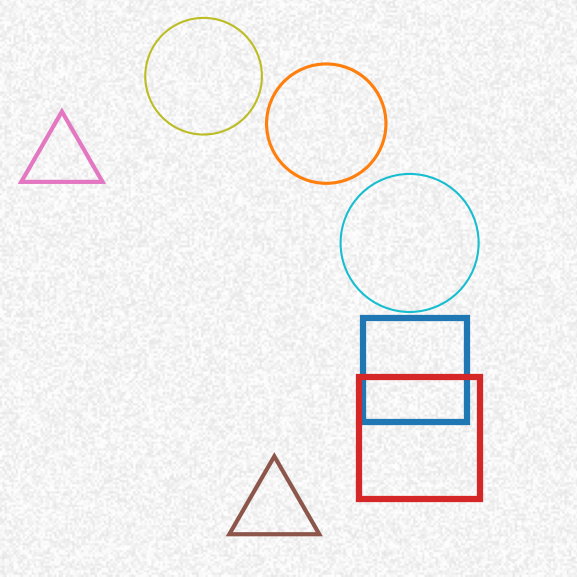[{"shape": "square", "thickness": 3, "radius": 0.45, "center": [0.719, 0.358]}, {"shape": "circle", "thickness": 1.5, "radius": 0.52, "center": [0.565, 0.785]}, {"shape": "square", "thickness": 3, "radius": 0.53, "center": [0.726, 0.241]}, {"shape": "triangle", "thickness": 2, "radius": 0.45, "center": [0.475, 0.119]}, {"shape": "triangle", "thickness": 2, "radius": 0.41, "center": [0.107, 0.725]}, {"shape": "circle", "thickness": 1, "radius": 0.5, "center": [0.353, 0.867]}, {"shape": "circle", "thickness": 1, "radius": 0.6, "center": [0.709, 0.578]}]